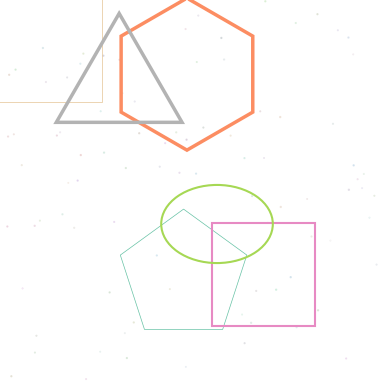[{"shape": "pentagon", "thickness": 0.5, "radius": 0.86, "center": [0.477, 0.284]}, {"shape": "hexagon", "thickness": 2.5, "radius": 0.99, "center": [0.486, 0.807]}, {"shape": "square", "thickness": 1.5, "radius": 0.67, "center": [0.684, 0.287]}, {"shape": "oval", "thickness": 1.5, "radius": 0.72, "center": [0.564, 0.418]}, {"shape": "square", "thickness": 0.5, "radius": 0.67, "center": [0.131, 0.868]}, {"shape": "triangle", "thickness": 2.5, "radius": 0.94, "center": [0.31, 0.777]}]